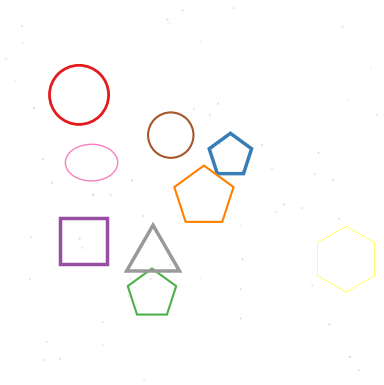[{"shape": "circle", "thickness": 2, "radius": 0.38, "center": [0.205, 0.754]}, {"shape": "pentagon", "thickness": 2.5, "radius": 0.29, "center": [0.598, 0.596]}, {"shape": "pentagon", "thickness": 1.5, "radius": 0.33, "center": [0.395, 0.236]}, {"shape": "square", "thickness": 2.5, "radius": 0.3, "center": [0.217, 0.375]}, {"shape": "pentagon", "thickness": 1.5, "radius": 0.4, "center": [0.53, 0.489]}, {"shape": "hexagon", "thickness": 0.5, "radius": 0.43, "center": [0.899, 0.327]}, {"shape": "circle", "thickness": 1.5, "radius": 0.29, "center": [0.444, 0.649]}, {"shape": "oval", "thickness": 1, "radius": 0.34, "center": [0.238, 0.578]}, {"shape": "triangle", "thickness": 2.5, "radius": 0.4, "center": [0.397, 0.336]}]